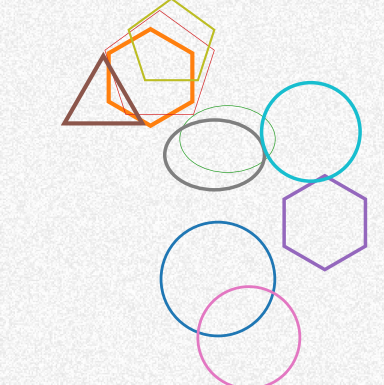[{"shape": "circle", "thickness": 2, "radius": 0.74, "center": [0.566, 0.275]}, {"shape": "hexagon", "thickness": 3, "radius": 0.63, "center": [0.391, 0.799]}, {"shape": "oval", "thickness": 0.5, "radius": 0.62, "center": [0.591, 0.639]}, {"shape": "pentagon", "thickness": 0.5, "radius": 0.75, "center": [0.415, 0.823]}, {"shape": "hexagon", "thickness": 2.5, "radius": 0.61, "center": [0.844, 0.422]}, {"shape": "triangle", "thickness": 3, "radius": 0.58, "center": [0.268, 0.738]}, {"shape": "circle", "thickness": 2, "radius": 0.66, "center": [0.646, 0.123]}, {"shape": "oval", "thickness": 2.5, "radius": 0.65, "center": [0.557, 0.598]}, {"shape": "pentagon", "thickness": 1.5, "radius": 0.59, "center": [0.445, 0.886]}, {"shape": "circle", "thickness": 2.5, "radius": 0.64, "center": [0.807, 0.657]}]